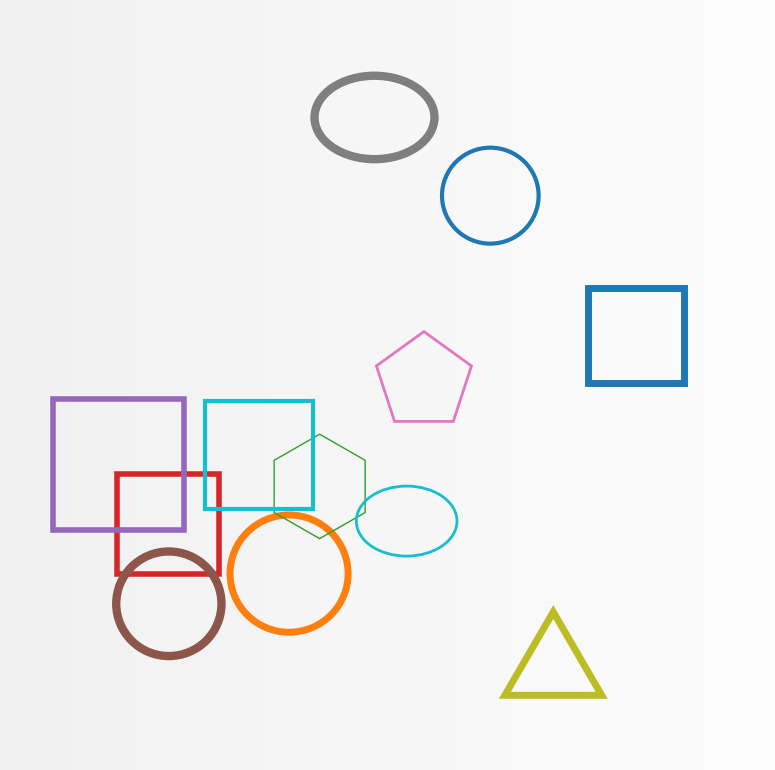[{"shape": "square", "thickness": 2.5, "radius": 0.31, "center": [0.82, 0.564]}, {"shape": "circle", "thickness": 1.5, "radius": 0.31, "center": [0.633, 0.746]}, {"shape": "circle", "thickness": 2.5, "radius": 0.38, "center": [0.373, 0.255]}, {"shape": "hexagon", "thickness": 0.5, "radius": 0.34, "center": [0.412, 0.368]}, {"shape": "square", "thickness": 2, "radius": 0.33, "center": [0.217, 0.32]}, {"shape": "square", "thickness": 2, "radius": 0.42, "center": [0.153, 0.397]}, {"shape": "circle", "thickness": 3, "radius": 0.34, "center": [0.218, 0.216]}, {"shape": "pentagon", "thickness": 1, "radius": 0.32, "center": [0.547, 0.505]}, {"shape": "oval", "thickness": 3, "radius": 0.39, "center": [0.483, 0.847]}, {"shape": "triangle", "thickness": 2.5, "radius": 0.36, "center": [0.714, 0.133]}, {"shape": "oval", "thickness": 1, "radius": 0.32, "center": [0.525, 0.323]}, {"shape": "square", "thickness": 1.5, "radius": 0.35, "center": [0.334, 0.409]}]